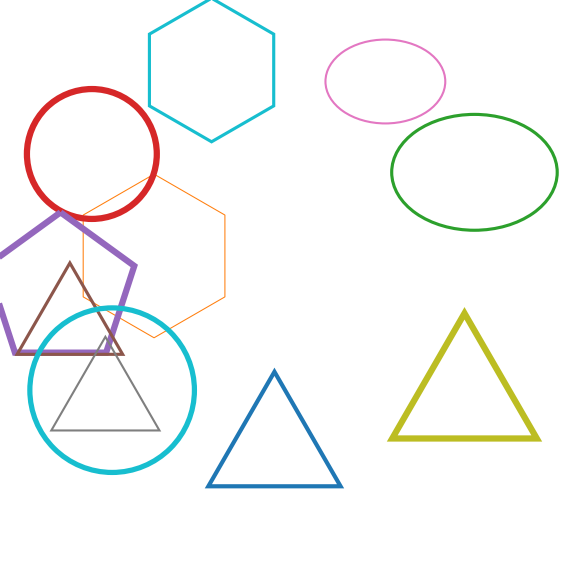[{"shape": "triangle", "thickness": 2, "radius": 0.66, "center": [0.475, 0.223]}, {"shape": "hexagon", "thickness": 0.5, "radius": 0.71, "center": [0.267, 0.556]}, {"shape": "oval", "thickness": 1.5, "radius": 0.72, "center": [0.822, 0.701]}, {"shape": "circle", "thickness": 3, "radius": 0.56, "center": [0.159, 0.732]}, {"shape": "pentagon", "thickness": 3, "radius": 0.67, "center": [0.105, 0.497]}, {"shape": "triangle", "thickness": 1.5, "radius": 0.53, "center": [0.121, 0.438]}, {"shape": "oval", "thickness": 1, "radius": 0.52, "center": [0.667, 0.858]}, {"shape": "triangle", "thickness": 1, "radius": 0.54, "center": [0.182, 0.308]}, {"shape": "triangle", "thickness": 3, "radius": 0.72, "center": [0.804, 0.312]}, {"shape": "hexagon", "thickness": 1.5, "radius": 0.62, "center": [0.366, 0.878]}, {"shape": "circle", "thickness": 2.5, "radius": 0.71, "center": [0.194, 0.324]}]